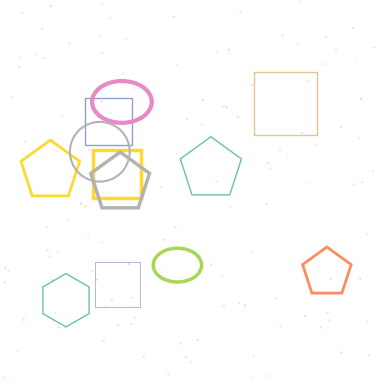[{"shape": "pentagon", "thickness": 1, "radius": 0.42, "center": [0.548, 0.561]}, {"shape": "hexagon", "thickness": 1, "radius": 0.35, "center": [0.171, 0.22]}, {"shape": "pentagon", "thickness": 2, "radius": 0.33, "center": [0.849, 0.292]}, {"shape": "square", "thickness": 1, "radius": 0.3, "center": [0.281, 0.684]}, {"shape": "square", "thickness": 0.5, "radius": 0.29, "center": [0.306, 0.26]}, {"shape": "oval", "thickness": 3, "radius": 0.39, "center": [0.317, 0.735]}, {"shape": "oval", "thickness": 2.5, "radius": 0.31, "center": [0.461, 0.311]}, {"shape": "square", "thickness": 2.5, "radius": 0.32, "center": [0.304, 0.548]}, {"shape": "pentagon", "thickness": 2, "radius": 0.4, "center": [0.131, 0.556]}, {"shape": "square", "thickness": 1, "radius": 0.41, "center": [0.741, 0.731]}, {"shape": "pentagon", "thickness": 2.5, "radius": 0.4, "center": [0.312, 0.525]}, {"shape": "circle", "thickness": 1.5, "radius": 0.39, "center": [0.259, 0.606]}]